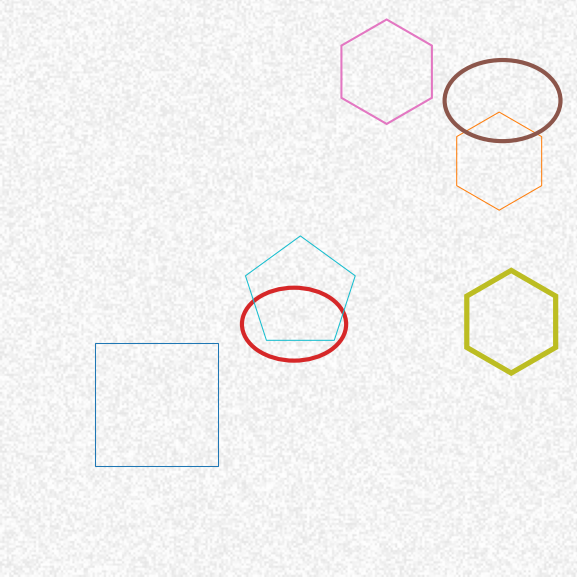[{"shape": "square", "thickness": 0.5, "radius": 0.53, "center": [0.271, 0.298]}, {"shape": "hexagon", "thickness": 0.5, "radius": 0.42, "center": [0.864, 0.72]}, {"shape": "oval", "thickness": 2, "radius": 0.45, "center": [0.509, 0.438]}, {"shape": "oval", "thickness": 2, "radius": 0.5, "center": [0.87, 0.825]}, {"shape": "hexagon", "thickness": 1, "radius": 0.45, "center": [0.67, 0.875]}, {"shape": "hexagon", "thickness": 2.5, "radius": 0.44, "center": [0.885, 0.442]}, {"shape": "pentagon", "thickness": 0.5, "radius": 0.5, "center": [0.52, 0.491]}]